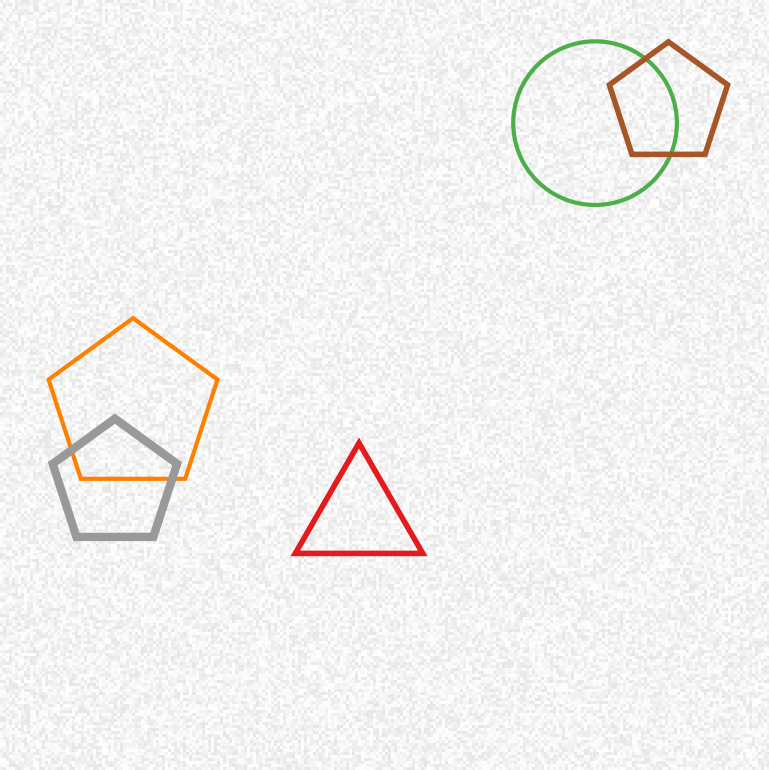[{"shape": "triangle", "thickness": 2, "radius": 0.48, "center": [0.466, 0.329]}, {"shape": "circle", "thickness": 1.5, "radius": 0.53, "center": [0.773, 0.84]}, {"shape": "pentagon", "thickness": 1.5, "radius": 0.58, "center": [0.173, 0.471]}, {"shape": "pentagon", "thickness": 2, "radius": 0.4, "center": [0.868, 0.865]}, {"shape": "pentagon", "thickness": 3, "radius": 0.42, "center": [0.149, 0.371]}]